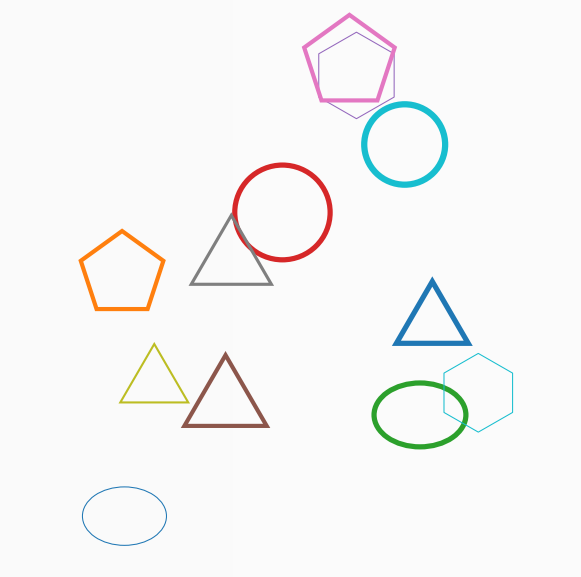[{"shape": "oval", "thickness": 0.5, "radius": 0.36, "center": [0.214, 0.105]}, {"shape": "triangle", "thickness": 2.5, "radius": 0.36, "center": [0.744, 0.44]}, {"shape": "pentagon", "thickness": 2, "radius": 0.37, "center": [0.21, 0.524]}, {"shape": "oval", "thickness": 2.5, "radius": 0.4, "center": [0.723, 0.281]}, {"shape": "circle", "thickness": 2.5, "radius": 0.41, "center": [0.486, 0.631]}, {"shape": "hexagon", "thickness": 0.5, "radius": 0.37, "center": [0.613, 0.868]}, {"shape": "triangle", "thickness": 2, "radius": 0.41, "center": [0.388, 0.303]}, {"shape": "pentagon", "thickness": 2, "radius": 0.41, "center": [0.601, 0.891]}, {"shape": "triangle", "thickness": 1.5, "radius": 0.4, "center": [0.398, 0.547]}, {"shape": "triangle", "thickness": 1, "radius": 0.34, "center": [0.265, 0.336]}, {"shape": "hexagon", "thickness": 0.5, "radius": 0.34, "center": [0.823, 0.319]}, {"shape": "circle", "thickness": 3, "radius": 0.35, "center": [0.696, 0.749]}]